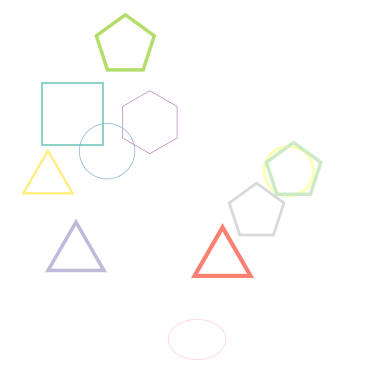[{"shape": "square", "thickness": 1.5, "radius": 0.4, "center": [0.188, 0.705]}, {"shape": "circle", "thickness": 2, "radius": 0.32, "center": [0.75, 0.556]}, {"shape": "triangle", "thickness": 2.5, "radius": 0.42, "center": [0.197, 0.339]}, {"shape": "triangle", "thickness": 3, "radius": 0.42, "center": [0.578, 0.325]}, {"shape": "circle", "thickness": 0.5, "radius": 0.36, "center": [0.278, 0.607]}, {"shape": "pentagon", "thickness": 2.5, "radius": 0.4, "center": [0.325, 0.882]}, {"shape": "oval", "thickness": 0.5, "radius": 0.37, "center": [0.512, 0.118]}, {"shape": "pentagon", "thickness": 2, "radius": 0.37, "center": [0.666, 0.45]}, {"shape": "hexagon", "thickness": 0.5, "radius": 0.41, "center": [0.389, 0.683]}, {"shape": "pentagon", "thickness": 2.5, "radius": 0.37, "center": [0.763, 0.555]}, {"shape": "triangle", "thickness": 1.5, "radius": 0.37, "center": [0.124, 0.535]}]